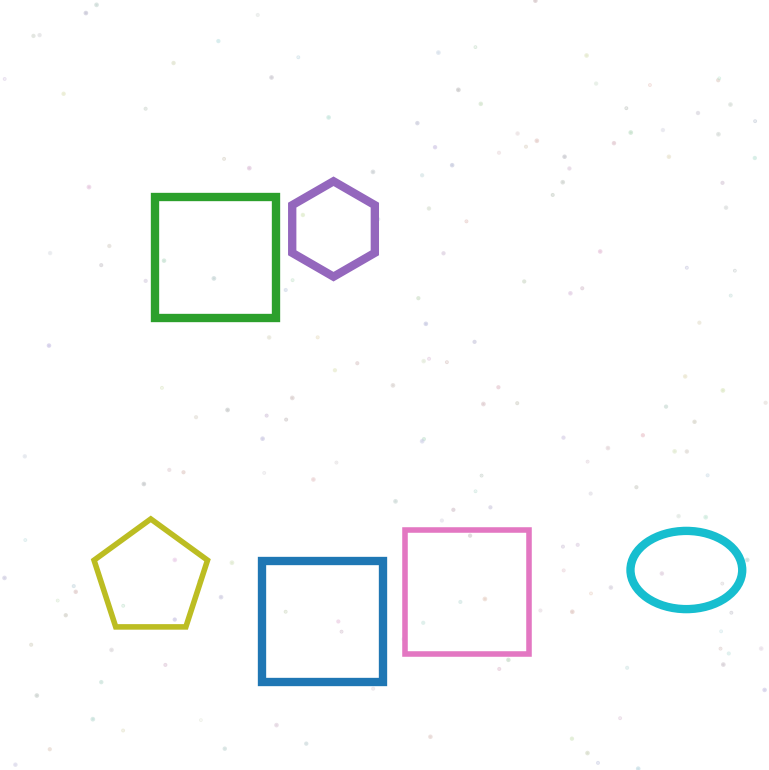[{"shape": "square", "thickness": 3, "radius": 0.39, "center": [0.419, 0.192]}, {"shape": "square", "thickness": 3, "radius": 0.39, "center": [0.28, 0.665]}, {"shape": "hexagon", "thickness": 3, "radius": 0.31, "center": [0.433, 0.703]}, {"shape": "square", "thickness": 2, "radius": 0.4, "center": [0.606, 0.231]}, {"shape": "pentagon", "thickness": 2, "radius": 0.39, "center": [0.196, 0.249]}, {"shape": "oval", "thickness": 3, "radius": 0.36, "center": [0.891, 0.26]}]